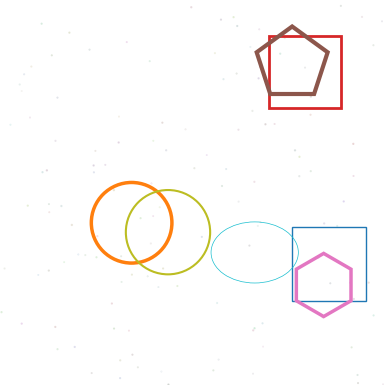[{"shape": "square", "thickness": 1, "radius": 0.48, "center": [0.854, 0.315]}, {"shape": "circle", "thickness": 2.5, "radius": 0.52, "center": [0.342, 0.421]}, {"shape": "square", "thickness": 2, "radius": 0.47, "center": [0.791, 0.814]}, {"shape": "pentagon", "thickness": 3, "radius": 0.48, "center": [0.759, 0.834]}, {"shape": "hexagon", "thickness": 2.5, "radius": 0.41, "center": [0.841, 0.26]}, {"shape": "circle", "thickness": 1.5, "radius": 0.55, "center": [0.436, 0.397]}, {"shape": "oval", "thickness": 0.5, "radius": 0.57, "center": [0.662, 0.344]}]